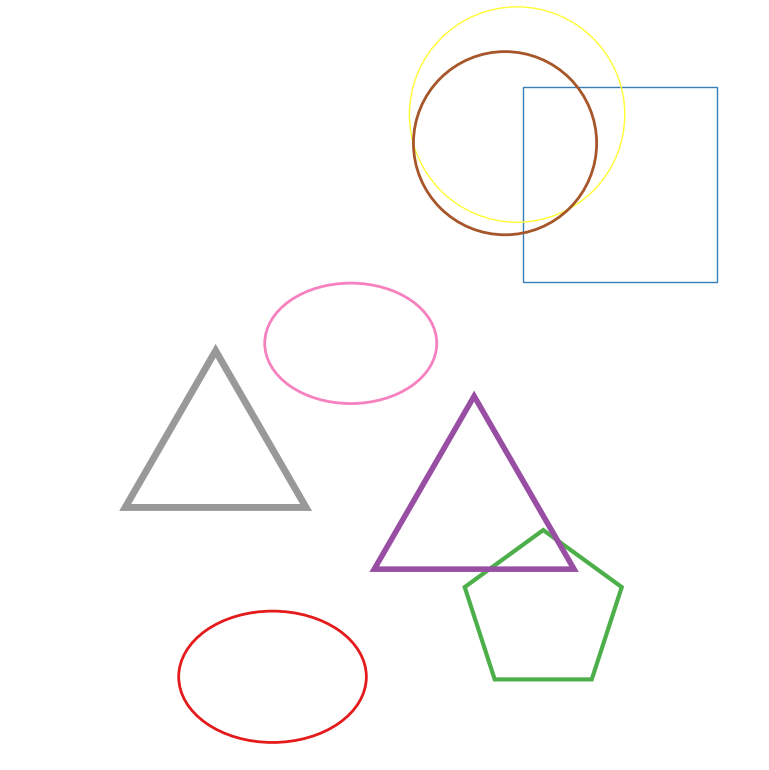[{"shape": "oval", "thickness": 1, "radius": 0.61, "center": [0.354, 0.121]}, {"shape": "square", "thickness": 0.5, "radius": 0.63, "center": [0.805, 0.76]}, {"shape": "pentagon", "thickness": 1.5, "radius": 0.54, "center": [0.705, 0.204]}, {"shape": "triangle", "thickness": 2, "radius": 0.75, "center": [0.616, 0.336]}, {"shape": "circle", "thickness": 0.5, "radius": 0.7, "center": [0.672, 0.851]}, {"shape": "circle", "thickness": 1, "radius": 0.59, "center": [0.656, 0.814]}, {"shape": "oval", "thickness": 1, "radius": 0.56, "center": [0.456, 0.554]}, {"shape": "triangle", "thickness": 2.5, "radius": 0.68, "center": [0.28, 0.409]}]